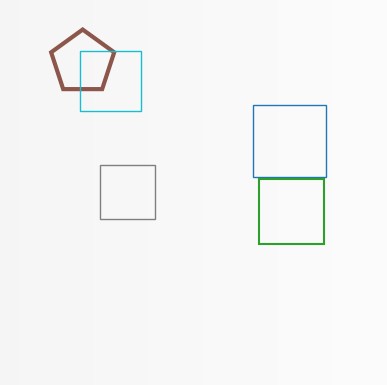[{"shape": "square", "thickness": 1, "radius": 0.47, "center": [0.747, 0.634]}, {"shape": "square", "thickness": 1.5, "radius": 0.42, "center": [0.753, 0.451]}, {"shape": "pentagon", "thickness": 3, "radius": 0.43, "center": [0.213, 0.838]}, {"shape": "square", "thickness": 1, "radius": 0.35, "center": [0.329, 0.502]}, {"shape": "square", "thickness": 1, "radius": 0.39, "center": [0.286, 0.789]}]